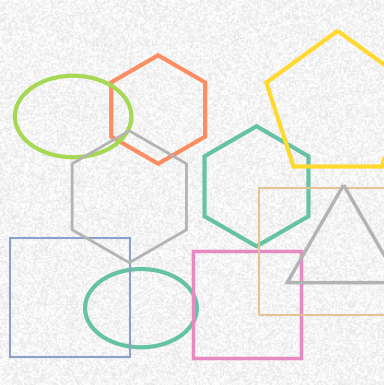[{"shape": "oval", "thickness": 3, "radius": 0.73, "center": [0.366, 0.2]}, {"shape": "hexagon", "thickness": 3, "radius": 0.78, "center": [0.666, 0.516]}, {"shape": "hexagon", "thickness": 3, "radius": 0.7, "center": [0.411, 0.716]}, {"shape": "square", "thickness": 1.5, "radius": 0.78, "center": [0.182, 0.228]}, {"shape": "square", "thickness": 2.5, "radius": 0.7, "center": [0.642, 0.209]}, {"shape": "oval", "thickness": 3, "radius": 0.76, "center": [0.19, 0.697]}, {"shape": "pentagon", "thickness": 3, "radius": 0.97, "center": [0.877, 0.725]}, {"shape": "square", "thickness": 1.5, "radius": 0.82, "center": [0.837, 0.347]}, {"shape": "hexagon", "thickness": 2, "radius": 0.86, "center": [0.336, 0.489]}, {"shape": "triangle", "thickness": 2.5, "radius": 0.85, "center": [0.892, 0.35]}]